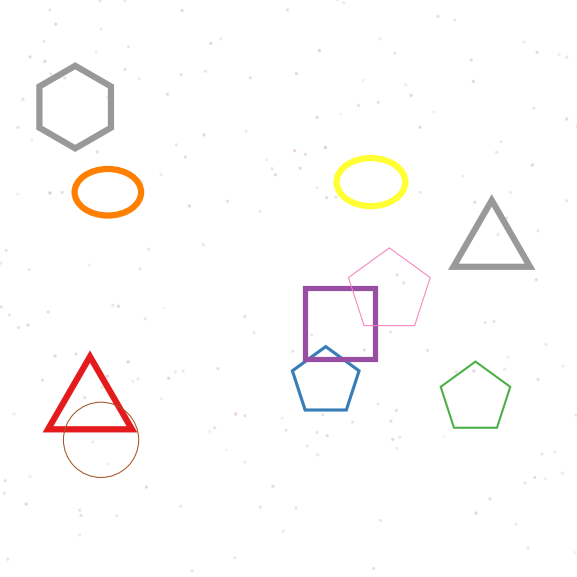[{"shape": "triangle", "thickness": 3, "radius": 0.42, "center": [0.156, 0.298]}, {"shape": "pentagon", "thickness": 1.5, "radius": 0.3, "center": [0.564, 0.338]}, {"shape": "pentagon", "thickness": 1, "radius": 0.32, "center": [0.823, 0.31]}, {"shape": "square", "thickness": 2.5, "radius": 0.31, "center": [0.589, 0.439]}, {"shape": "oval", "thickness": 3, "radius": 0.29, "center": [0.187, 0.666]}, {"shape": "oval", "thickness": 3, "radius": 0.3, "center": [0.642, 0.684]}, {"shape": "circle", "thickness": 0.5, "radius": 0.33, "center": [0.175, 0.237]}, {"shape": "pentagon", "thickness": 0.5, "radius": 0.37, "center": [0.674, 0.495]}, {"shape": "triangle", "thickness": 3, "radius": 0.38, "center": [0.852, 0.575]}, {"shape": "hexagon", "thickness": 3, "radius": 0.36, "center": [0.13, 0.814]}]